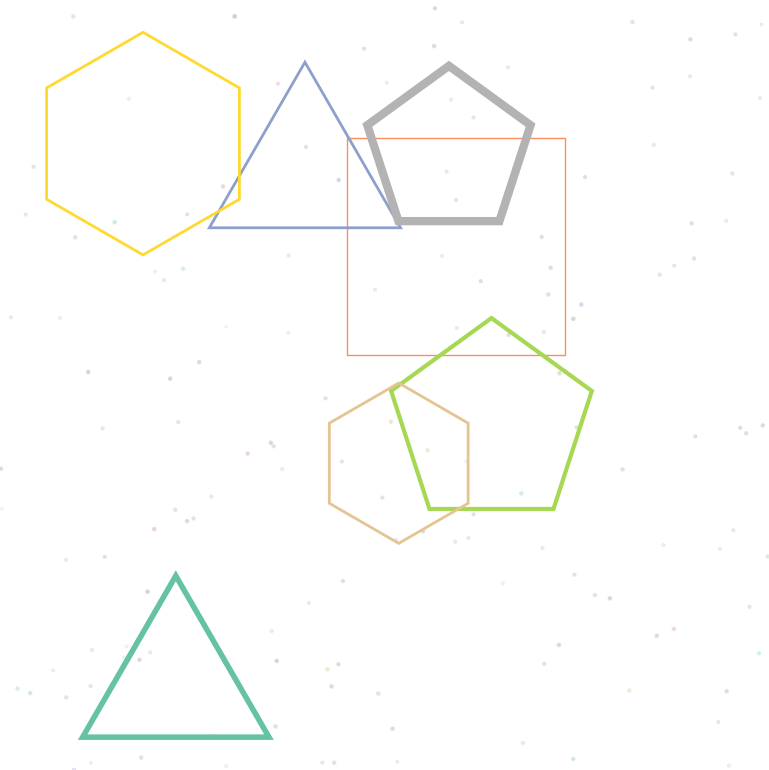[{"shape": "triangle", "thickness": 2, "radius": 0.7, "center": [0.228, 0.112]}, {"shape": "square", "thickness": 0.5, "radius": 0.71, "center": [0.592, 0.68]}, {"shape": "triangle", "thickness": 1, "radius": 0.72, "center": [0.396, 0.776]}, {"shape": "pentagon", "thickness": 1.5, "radius": 0.69, "center": [0.638, 0.45]}, {"shape": "hexagon", "thickness": 1, "radius": 0.72, "center": [0.186, 0.814]}, {"shape": "hexagon", "thickness": 1, "radius": 0.52, "center": [0.518, 0.398]}, {"shape": "pentagon", "thickness": 3, "radius": 0.56, "center": [0.583, 0.803]}]